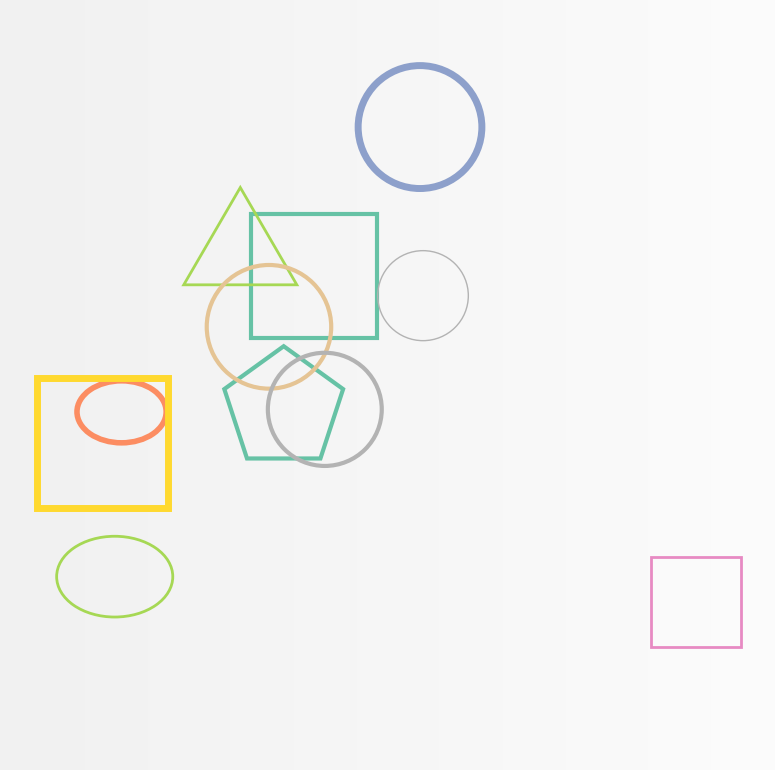[{"shape": "square", "thickness": 1.5, "radius": 0.4, "center": [0.405, 0.642]}, {"shape": "pentagon", "thickness": 1.5, "radius": 0.4, "center": [0.366, 0.47]}, {"shape": "oval", "thickness": 2, "radius": 0.29, "center": [0.157, 0.465]}, {"shape": "circle", "thickness": 2.5, "radius": 0.4, "center": [0.542, 0.835]}, {"shape": "square", "thickness": 1, "radius": 0.29, "center": [0.898, 0.218]}, {"shape": "triangle", "thickness": 1, "radius": 0.42, "center": [0.31, 0.672]}, {"shape": "oval", "thickness": 1, "radius": 0.37, "center": [0.148, 0.251]}, {"shape": "square", "thickness": 2.5, "radius": 0.42, "center": [0.133, 0.425]}, {"shape": "circle", "thickness": 1.5, "radius": 0.4, "center": [0.347, 0.576]}, {"shape": "circle", "thickness": 1.5, "radius": 0.37, "center": [0.419, 0.468]}, {"shape": "circle", "thickness": 0.5, "radius": 0.29, "center": [0.546, 0.616]}]